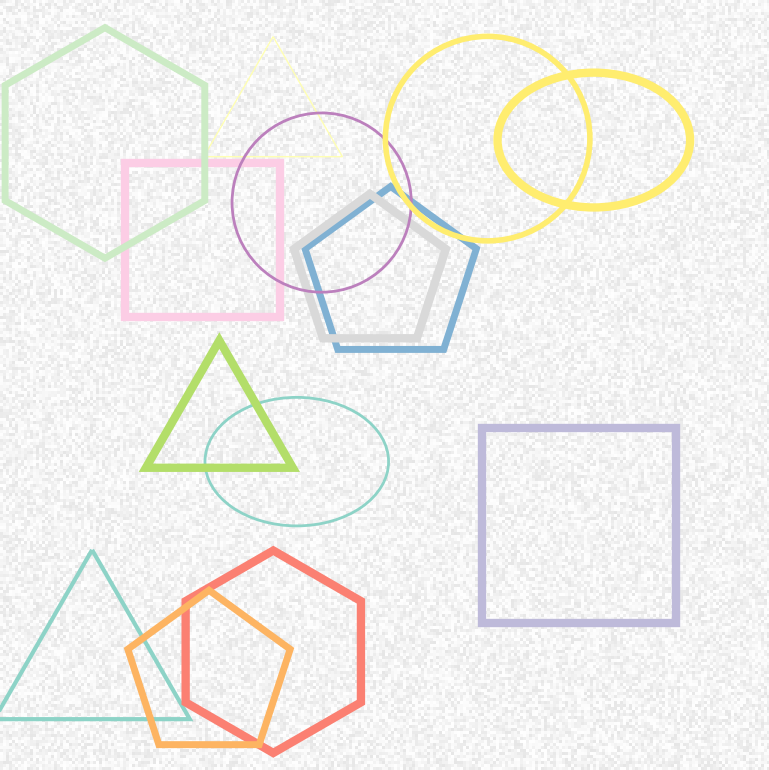[{"shape": "triangle", "thickness": 1.5, "radius": 0.73, "center": [0.12, 0.139]}, {"shape": "oval", "thickness": 1, "radius": 0.6, "center": [0.385, 0.4]}, {"shape": "triangle", "thickness": 0.5, "radius": 0.52, "center": [0.355, 0.848]}, {"shape": "square", "thickness": 3, "radius": 0.63, "center": [0.752, 0.318]}, {"shape": "hexagon", "thickness": 3, "radius": 0.66, "center": [0.355, 0.154]}, {"shape": "pentagon", "thickness": 2.5, "radius": 0.59, "center": [0.507, 0.641]}, {"shape": "pentagon", "thickness": 2.5, "radius": 0.55, "center": [0.271, 0.123]}, {"shape": "triangle", "thickness": 3, "radius": 0.55, "center": [0.285, 0.448]}, {"shape": "square", "thickness": 3, "radius": 0.5, "center": [0.263, 0.688]}, {"shape": "pentagon", "thickness": 3, "radius": 0.52, "center": [0.48, 0.645]}, {"shape": "circle", "thickness": 1, "radius": 0.58, "center": [0.418, 0.737]}, {"shape": "hexagon", "thickness": 2.5, "radius": 0.75, "center": [0.136, 0.814]}, {"shape": "circle", "thickness": 2, "radius": 0.66, "center": [0.633, 0.82]}, {"shape": "oval", "thickness": 3, "radius": 0.63, "center": [0.771, 0.818]}]